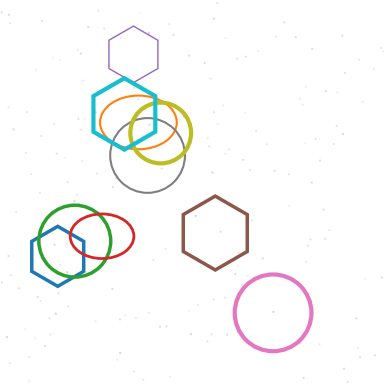[{"shape": "hexagon", "thickness": 2.5, "radius": 0.39, "center": [0.15, 0.334]}, {"shape": "oval", "thickness": 1.5, "radius": 0.5, "center": [0.36, 0.682]}, {"shape": "circle", "thickness": 2.5, "radius": 0.47, "center": [0.194, 0.374]}, {"shape": "oval", "thickness": 2, "radius": 0.41, "center": [0.265, 0.386]}, {"shape": "hexagon", "thickness": 1, "radius": 0.37, "center": [0.347, 0.859]}, {"shape": "hexagon", "thickness": 2.5, "radius": 0.48, "center": [0.559, 0.395]}, {"shape": "circle", "thickness": 3, "radius": 0.5, "center": [0.709, 0.187]}, {"shape": "circle", "thickness": 1.5, "radius": 0.49, "center": [0.383, 0.596]}, {"shape": "circle", "thickness": 3, "radius": 0.39, "center": [0.417, 0.655]}, {"shape": "hexagon", "thickness": 3, "radius": 0.46, "center": [0.323, 0.704]}]